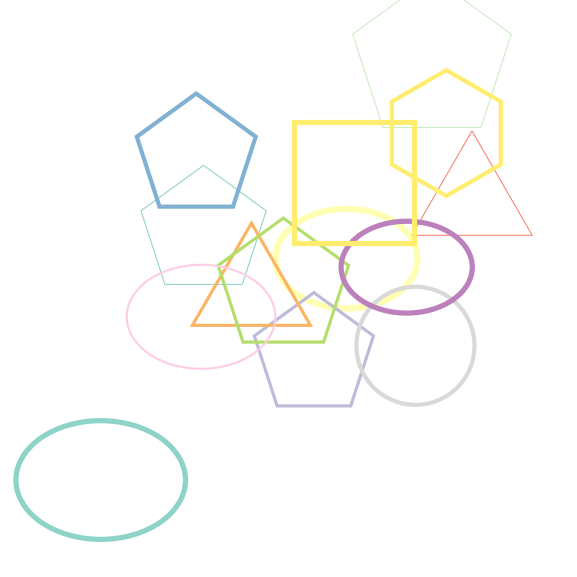[{"shape": "pentagon", "thickness": 0.5, "radius": 0.57, "center": [0.353, 0.599]}, {"shape": "oval", "thickness": 2.5, "radius": 0.73, "center": [0.174, 0.168]}, {"shape": "oval", "thickness": 3, "radius": 0.62, "center": [0.6, 0.551]}, {"shape": "pentagon", "thickness": 1.5, "radius": 0.54, "center": [0.544, 0.384]}, {"shape": "triangle", "thickness": 0.5, "radius": 0.6, "center": [0.817, 0.652]}, {"shape": "pentagon", "thickness": 2, "radius": 0.54, "center": [0.34, 0.729]}, {"shape": "triangle", "thickness": 1.5, "radius": 0.59, "center": [0.435, 0.495]}, {"shape": "pentagon", "thickness": 1.5, "radius": 0.59, "center": [0.491, 0.503]}, {"shape": "oval", "thickness": 1, "radius": 0.64, "center": [0.348, 0.451]}, {"shape": "circle", "thickness": 2, "radius": 0.51, "center": [0.719, 0.4]}, {"shape": "oval", "thickness": 2.5, "radius": 0.57, "center": [0.704, 0.537]}, {"shape": "pentagon", "thickness": 0.5, "radius": 0.72, "center": [0.748, 0.895]}, {"shape": "square", "thickness": 2.5, "radius": 0.52, "center": [0.613, 0.683]}, {"shape": "hexagon", "thickness": 2, "radius": 0.54, "center": [0.773, 0.769]}]